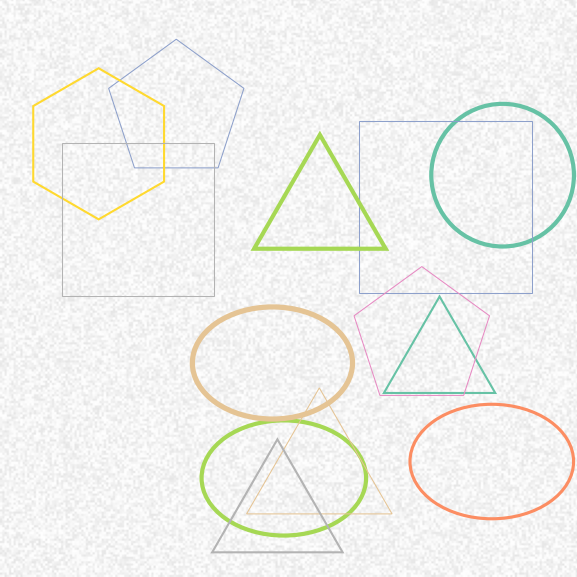[{"shape": "circle", "thickness": 2, "radius": 0.62, "center": [0.87, 0.696]}, {"shape": "triangle", "thickness": 1, "radius": 0.56, "center": [0.761, 0.374]}, {"shape": "oval", "thickness": 1.5, "radius": 0.71, "center": [0.852, 0.2]}, {"shape": "square", "thickness": 0.5, "radius": 0.75, "center": [0.771, 0.641]}, {"shape": "pentagon", "thickness": 0.5, "radius": 0.62, "center": [0.305, 0.808]}, {"shape": "pentagon", "thickness": 0.5, "radius": 0.62, "center": [0.73, 0.414]}, {"shape": "oval", "thickness": 2, "radius": 0.71, "center": [0.491, 0.171]}, {"shape": "triangle", "thickness": 2, "radius": 0.66, "center": [0.554, 0.634]}, {"shape": "hexagon", "thickness": 1, "radius": 0.65, "center": [0.171, 0.75]}, {"shape": "oval", "thickness": 2.5, "radius": 0.69, "center": [0.472, 0.371]}, {"shape": "triangle", "thickness": 0.5, "radius": 0.73, "center": [0.553, 0.182]}, {"shape": "square", "thickness": 0.5, "radius": 0.66, "center": [0.239, 0.619]}, {"shape": "triangle", "thickness": 1, "radius": 0.65, "center": [0.48, 0.108]}]